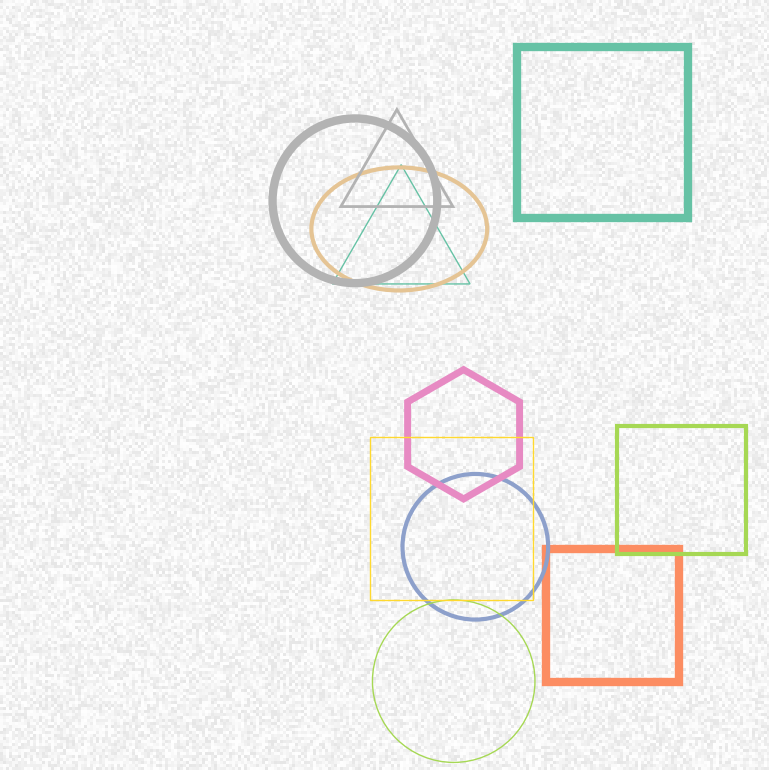[{"shape": "triangle", "thickness": 0.5, "radius": 0.52, "center": [0.521, 0.683]}, {"shape": "square", "thickness": 3, "radius": 0.56, "center": [0.782, 0.828]}, {"shape": "square", "thickness": 3, "radius": 0.43, "center": [0.795, 0.201]}, {"shape": "circle", "thickness": 1.5, "radius": 0.47, "center": [0.617, 0.29]}, {"shape": "hexagon", "thickness": 2.5, "radius": 0.42, "center": [0.602, 0.436]}, {"shape": "square", "thickness": 1.5, "radius": 0.42, "center": [0.885, 0.364]}, {"shape": "circle", "thickness": 0.5, "radius": 0.53, "center": [0.589, 0.115]}, {"shape": "square", "thickness": 0.5, "radius": 0.53, "center": [0.586, 0.327]}, {"shape": "oval", "thickness": 1.5, "radius": 0.57, "center": [0.519, 0.703]}, {"shape": "circle", "thickness": 3, "radius": 0.53, "center": [0.461, 0.739]}, {"shape": "triangle", "thickness": 1, "radius": 0.42, "center": [0.515, 0.774]}]